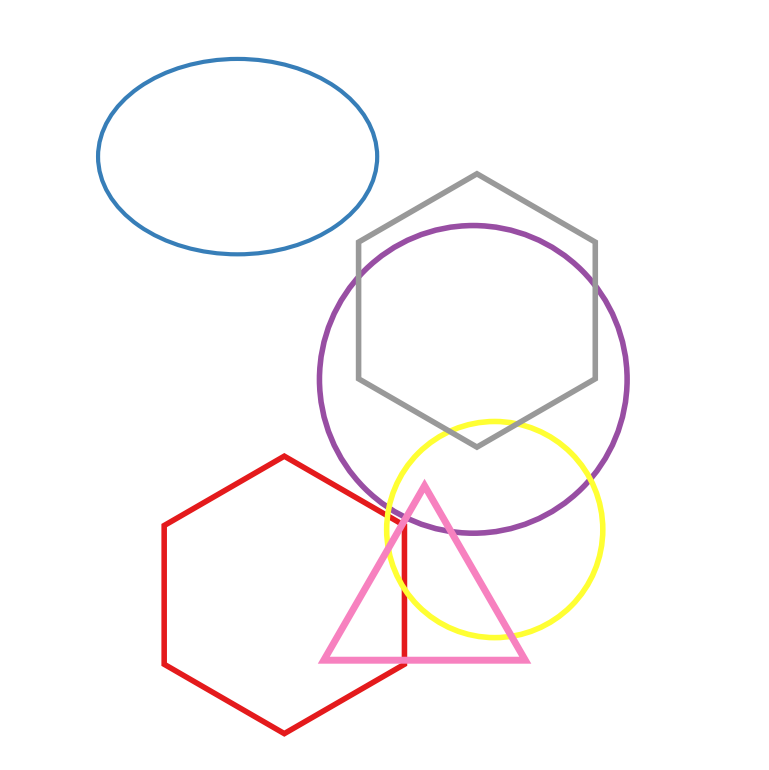[{"shape": "hexagon", "thickness": 2, "radius": 0.9, "center": [0.369, 0.227]}, {"shape": "oval", "thickness": 1.5, "radius": 0.91, "center": [0.309, 0.797]}, {"shape": "circle", "thickness": 2, "radius": 1.0, "center": [0.615, 0.507]}, {"shape": "circle", "thickness": 2, "radius": 0.7, "center": [0.643, 0.312]}, {"shape": "triangle", "thickness": 2.5, "radius": 0.76, "center": [0.551, 0.218]}, {"shape": "hexagon", "thickness": 2, "radius": 0.89, "center": [0.619, 0.597]}]